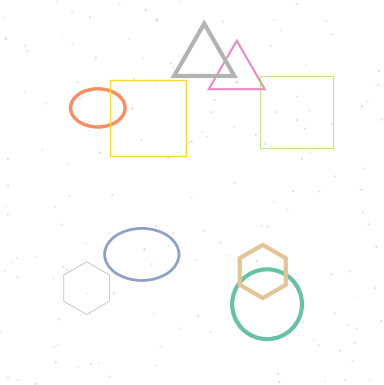[{"shape": "circle", "thickness": 3, "radius": 0.45, "center": [0.694, 0.21]}, {"shape": "oval", "thickness": 2.5, "radius": 0.35, "center": [0.254, 0.72]}, {"shape": "oval", "thickness": 2, "radius": 0.48, "center": [0.368, 0.339]}, {"shape": "triangle", "thickness": 1.5, "radius": 0.42, "center": [0.615, 0.81]}, {"shape": "square", "thickness": 0.5, "radius": 0.47, "center": [0.77, 0.71]}, {"shape": "square", "thickness": 1, "radius": 0.49, "center": [0.385, 0.694]}, {"shape": "hexagon", "thickness": 3, "radius": 0.35, "center": [0.683, 0.295]}, {"shape": "hexagon", "thickness": 0.5, "radius": 0.34, "center": [0.225, 0.252]}, {"shape": "triangle", "thickness": 3, "radius": 0.45, "center": [0.53, 0.848]}]